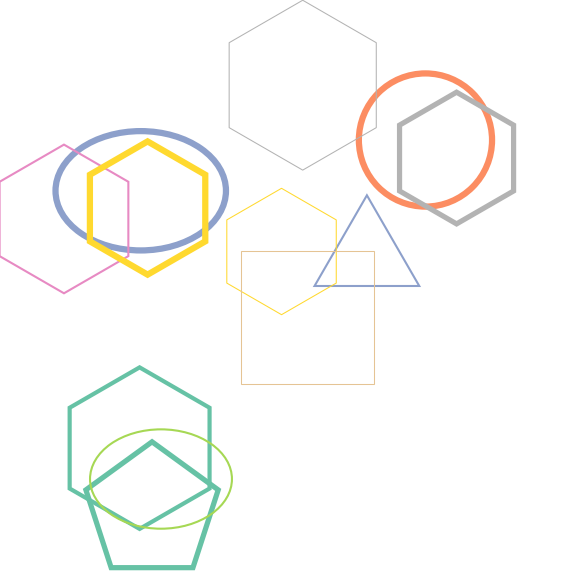[{"shape": "hexagon", "thickness": 2, "radius": 0.7, "center": [0.242, 0.223]}, {"shape": "pentagon", "thickness": 2.5, "radius": 0.6, "center": [0.263, 0.114]}, {"shape": "circle", "thickness": 3, "radius": 0.58, "center": [0.737, 0.757]}, {"shape": "oval", "thickness": 3, "radius": 0.74, "center": [0.244, 0.669]}, {"shape": "triangle", "thickness": 1, "radius": 0.52, "center": [0.635, 0.556]}, {"shape": "hexagon", "thickness": 1, "radius": 0.64, "center": [0.111, 0.62]}, {"shape": "oval", "thickness": 1, "radius": 0.61, "center": [0.279, 0.17]}, {"shape": "hexagon", "thickness": 0.5, "radius": 0.55, "center": [0.487, 0.564]}, {"shape": "hexagon", "thickness": 3, "radius": 0.58, "center": [0.256, 0.639]}, {"shape": "square", "thickness": 0.5, "radius": 0.57, "center": [0.532, 0.449]}, {"shape": "hexagon", "thickness": 0.5, "radius": 0.74, "center": [0.524, 0.852]}, {"shape": "hexagon", "thickness": 2.5, "radius": 0.57, "center": [0.791, 0.725]}]